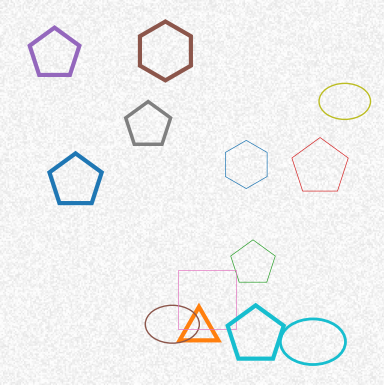[{"shape": "hexagon", "thickness": 0.5, "radius": 0.31, "center": [0.64, 0.573]}, {"shape": "pentagon", "thickness": 3, "radius": 0.36, "center": [0.196, 0.53]}, {"shape": "triangle", "thickness": 3, "radius": 0.29, "center": [0.517, 0.145]}, {"shape": "pentagon", "thickness": 0.5, "radius": 0.3, "center": [0.657, 0.316]}, {"shape": "pentagon", "thickness": 0.5, "radius": 0.38, "center": [0.831, 0.566]}, {"shape": "pentagon", "thickness": 3, "radius": 0.34, "center": [0.142, 0.86]}, {"shape": "hexagon", "thickness": 3, "radius": 0.38, "center": [0.43, 0.868]}, {"shape": "oval", "thickness": 1, "radius": 0.35, "center": [0.448, 0.158]}, {"shape": "square", "thickness": 0.5, "radius": 0.38, "center": [0.537, 0.222]}, {"shape": "pentagon", "thickness": 2.5, "radius": 0.31, "center": [0.385, 0.675]}, {"shape": "oval", "thickness": 1, "radius": 0.33, "center": [0.896, 0.737]}, {"shape": "oval", "thickness": 2, "radius": 0.42, "center": [0.813, 0.112]}, {"shape": "pentagon", "thickness": 3, "radius": 0.38, "center": [0.664, 0.13]}]